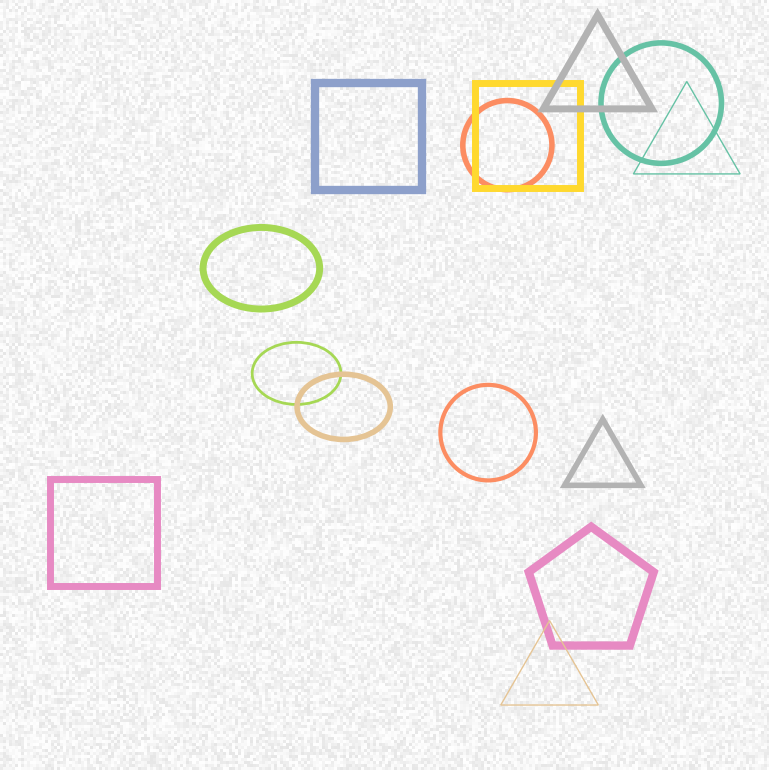[{"shape": "triangle", "thickness": 0.5, "radius": 0.4, "center": [0.892, 0.814]}, {"shape": "circle", "thickness": 2, "radius": 0.39, "center": [0.859, 0.866]}, {"shape": "circle", "thickness": 2, "radius": 0.29, "center": [0.659, 0.812]}, {"shape": "circle", "thickness": 1.5, "radius": 0.31, "center": [0.634, 0.438]}, {"shape": "square", "thickness": 3, "radius": 0.35, "center": [0.478, 0.822]}, {"shape": "pentagon", "thickness": 3, "radius": 0.43, "center": [0.768, 0.231]}, {"shape": "square", "thickness": 2.5, "radius": 0.35, "center": [0.135, 0.309]}, {"shape": "oval", "thickness": 2.5, "radius": 0.38, "center": [0.339, 0.652]}, {"shape": "oval", "thickness": 1, "radius": 0.29, "center": [0.385, 0.515]}, {"shape": "square", "thickness": 2.5, "radius": 0.34, "center": [0.685, 0.824]}, {"shape": "triangle", "thickness": 0.5, "radius": 0.37, "center": [0.714, 0.121]}, {"shape": "oval", "thickness": 2, "radius": 0.3, "center": [0.446, 0.472]}, {"shape": "triangle", "thickness": 2, "radius": 0.29, "center": [0.783, 0.398]}, {"shape": "triangle", "thickness": 2.5, "radius": 0.41, "center": [0.776, 0.899]}]